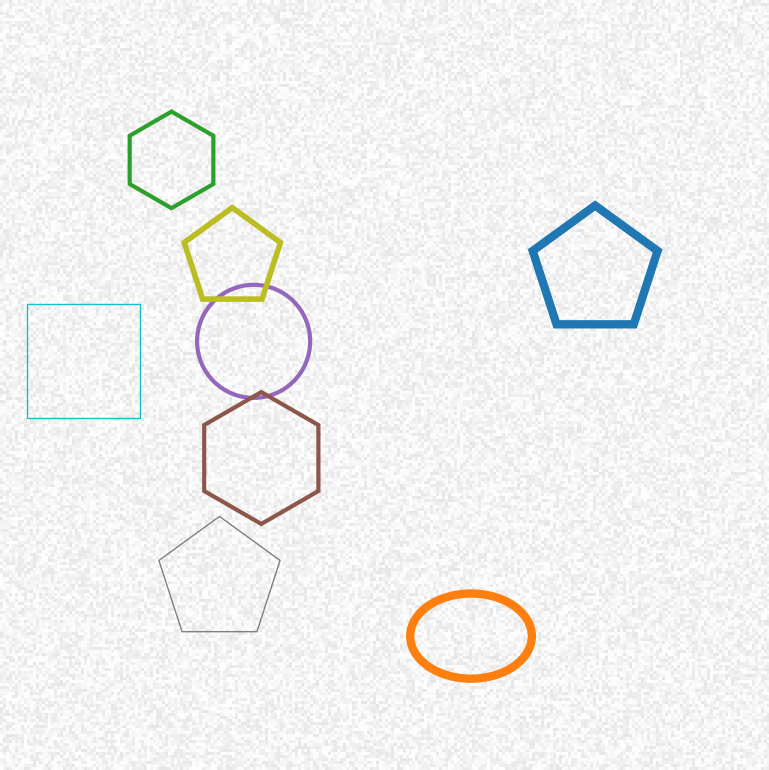[{"shape": "pentagon", "thickness": 3, "radius": 0.43, "center": [0.773, 0.648]}, {"shape": "oval", "thickness": 3, "radius": 0.39, "center": [0.612, 0.174]}, {"shape": "hexagon", "thickness": 1.5, "radius": 0.31, "center": [0.223, 0.792]}, {"shape": "circle", "thickness": 1.5, "radius": 0.37, "center": [0.329, 0.557]}, {"shape": "hexagon", "thickness": 1.5, "radius": 0.43, "center": [0.339, 0.405]}, {"shape": "pentagon", "thickness": 0.5, "radius": 0.41, "center": [0.285, 0.247]}, {"shape": "pentagon", "thickness": 2, "radius": 0.33, "center": [0.302, 0.665]}, {"shape": "square", "thickness": 0.5, "radius": 0.37, "center": [0.109, 0.531]}]